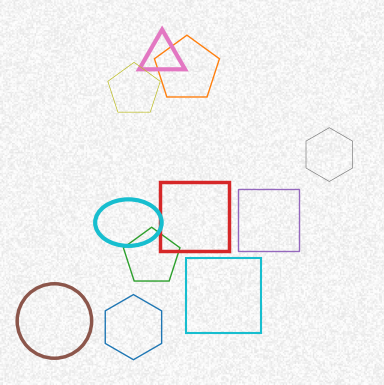[{"shape": "hexagon", "thickness": 1, "radius": 0.42, "center": [0.347, 0.15]}, {"shape": "pentagon", "thickness": 1, "radius": 0.44, "center": [0.486, 0.82]}, {"shape": "pentagon", "thickness": 1, "radius": 0.39, "center": [0.394, 0.333]}, {"shape": "square", "thickness": 2.5, "radius": 0.45, "center": [0.506, 0.438]}, {"shape": "square", "thickness": 1, "radius": 0.4, "center": [0.697, 0.428]}, {"shape": "circle", "thickness": 2.5, "radius": 0.48, "center": [0.141, 0.166]}, {"shape": "triangle", "thickness": 3, "radius": 0.34, "center": [0.421, 0.854]}, {"shape": "hexagon", "thickness": 0.5, "radius": 0.35, "center": [0.855, 0.599]}, {"shape": "pentagon", "thickness": 0.5, "radius": 0.36, "center": [0.348, 0.767]}, {"shape": "oval", "thickness": 3, "radius": 0.43, "center": [0.334, 0.422]}, {"shape": "square", "thickness": 1.5, "radius": 0.49, "center": [0.58, 0.232]}]